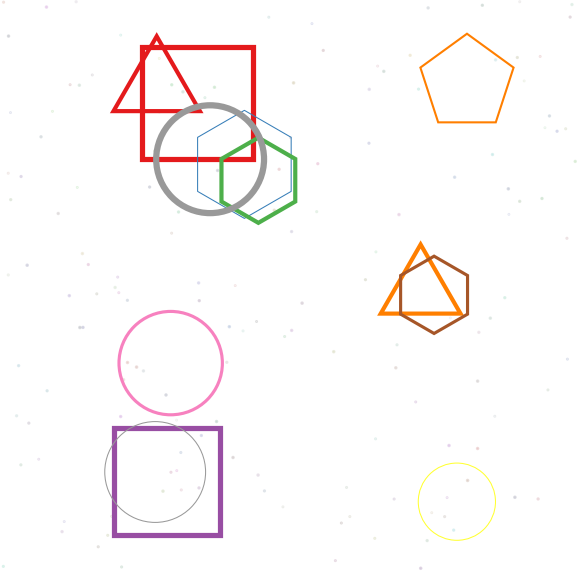[{"shape": "square", "thickness": 2.5, "radius": 0.48, "center": [0.342, 0.821]}, {"shape": "triangle", "thickness": 2, "radius": 0.43, "center": [0.271, 0.85]}, {"shape": "hexagon", "thickness": 0.5, "radius": 0.47, "center": [0.423, 0.715]}, {"shape": "hexagon", "thickness": 2, "radius": 0.37, "center": [0.447, 0.687]}, {"shape": "square", "thickness": 2.5, "radius": 0.46, "center": [0.289, 0.165]}, {"shape": "triangle", "thickness": 2, "radius": 0.4, "center": [0.728, 0.496]}, {"shape": "pentagon", "thickness": 1, "radius": 0.42, "center": [0.809, 0.856]}, {"shape": "circle", "thickness": 0.5, "radius": 0.33, "center": [0.791, 0.13]}, {"shape": "hexagon", "thickness": 1.5, "radius": 0.33, "center": [0.752, 0.489]}, {"shape": "circle", "thickness": 1.5, "radius": 0.45, "center": [0.296, 0.37]}, {"shape": "circle", "thickness": 0.5, "radius": 0.44, "center": [0.269, 0.182]}, {"shape": "circle", "thickness": 3, "radius": 0.47, "center": [0.364, 0.723]}]